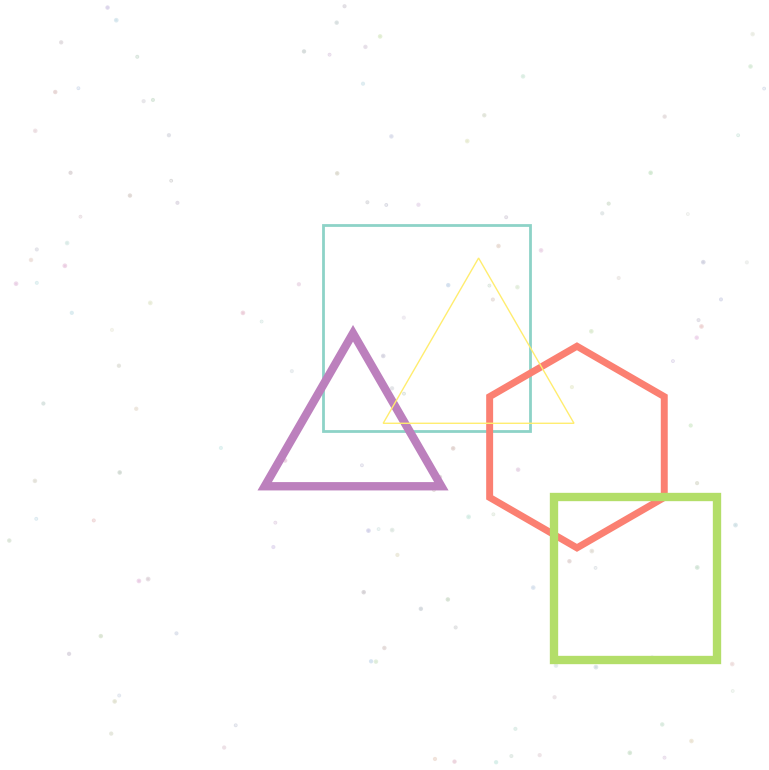[{"shape": "square", "thickness": 1, "radius": 0.67, "center": [0.554, 0.574]}, {"shape": "hexagon", "thickness": 2.5, "radius": 0.65, "center": [0.749, 0.419]}, {"shape": "square", "thickness": 3, "radius": 0.53, "center": [0.826, 0.249]}, {"shape": "triangle", "thickness": 3, "radius": 0.66, "center": [0.458, 0.435]}, {"shape": "triangle", "thickness": 0.5, "radius": 0.72, "center": [0.622, 0.522]}]